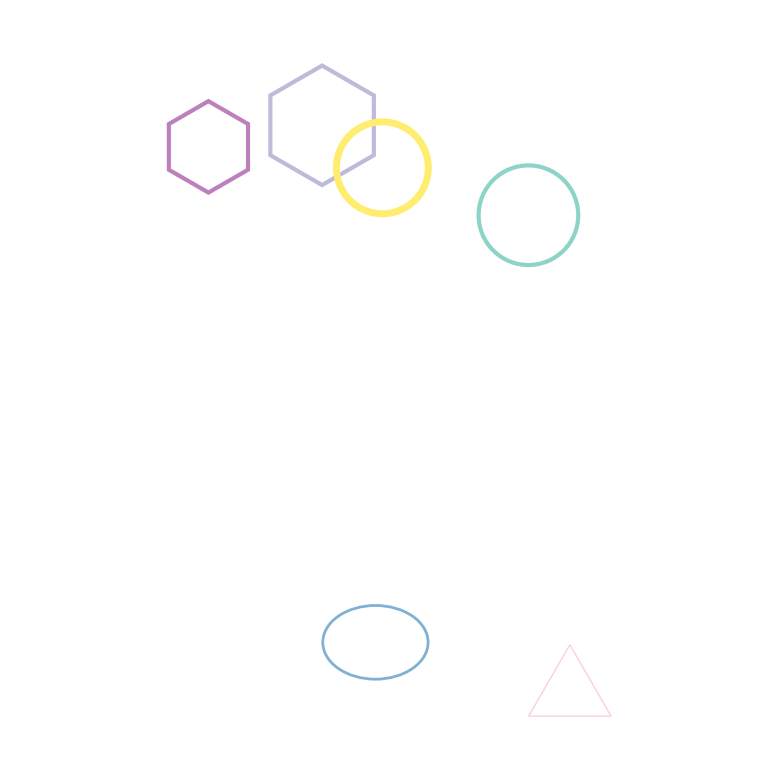[{"shape": "circle", "thickness": 1.5, "radius": 0.32, "center": [0.686, 0.72]}, {"shape": "hexagon", "thickness": 1.5, "radius": 0.39, "center": [0.418, 0.837]}, {"shape": "oval", "thickness": 1, "radius": 0.34, "center": [0.488, 0.166]}, {"shape": "triangle", "thickness": 0.5, "radius": 0.31, "center": [0.74, 0.101]}, {"shape": "hexagon", "thickness": 1.5, "radius": 0.3, "center": [0.271, 0.809]}, {"shape": "circle", "thickness": 2.5, "radius": 0.3, "center": [0.497, 0.782]}]